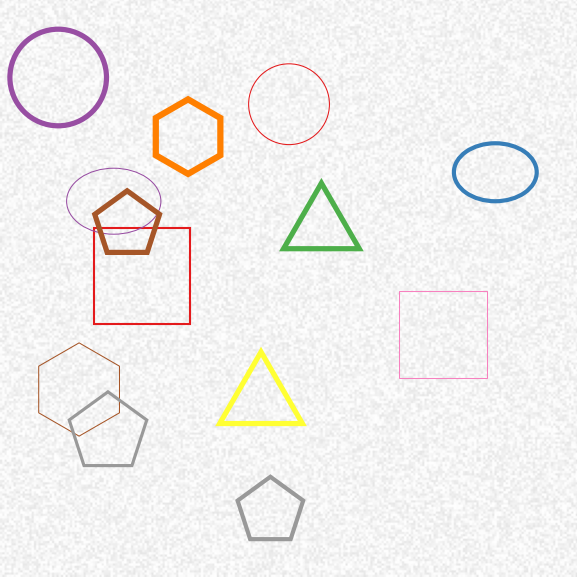[{"shape": "square", "thickness": 1, "radius": 0.42, "center": [0.246, 0.521]}, {"shape": "circle", "thickness": 0.5, "radius": 0.35, "center": [0.5, 0.819]}, {"shape": "oval", "thickness": 2, "radius": 0.36, "center": [0.858, 0.701]}, {"shape": "triangle", "thickness": 2.5, "radius": 0.38, "center": [0.557, 0.606]}, {"shape": "circle", "thickness": 2.5, "radius": 0.42, "center": [0.101, 0.865]}, {"shape": "oval", "thickness": 0.5, "radius": 0.41, "center": [0.197, 0.651]}, {"shape": "hexagon", "thickness": 3, "radius": 0.32, "center": [0.326, 0.763]}, {"shape": "triangle", "thickness": 2.5, "radius": 0.41, "center": [0.452, 0.307]}, {"shape": "pentagon", "thickness": 2.5, "radius": 0.29, "center": [0.22, 0.61]}, {"shape": "hexagon", "thickness": 0.5, "radius": 0.4, "center": [0.137, 0.325]}, {"shape": "square", "thickness": 0.5, "radius": 0.38, "center": [0.767, 0.42]}, {"shape": "pentagon", "thickness": 1.5, "radius": 0.35, "center": [0.187, 0.25]}, {"shape": "pentagon", "thickness": 2, "radius": 0.3, "center": [0.468, 0.114]}]